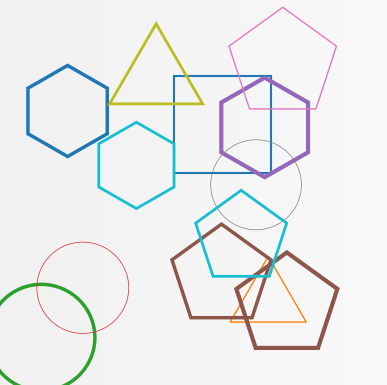[{"shape": "hexagon", "thickness": 2.5, "radius": 0.59, "center": [0.174, 0.712]}, {"shape": "square", "thickness": 1.5, "radius": 0.63, "center": [0.575, 0.677]}, {"shape": "triangle", "thickness": 1, "radius": 0.57, "center": [0.692, 0.22]}, {"shape": "circle", "thickness": 2.5, "radius": 0.69, "center": [0.107, 0.123]}, {"shape": "circle", "thickness": 0.5, "radius": 0.59, "center": [0.214, 0.253]}, {"shape": "hexagon", "thickness": 3, "radius": 0.65, "center": [0.683, 0.669]}, {"shape": "pentagon", "thickness": 3, "radius": 0.69, "center": [0.74, 0.207]}, {"shape": "pentagon", "thickness": 2.5, "radius": 0.67, "center": [0.572, 0.283]}, {"shape": "pentagon", "thickness": 1, "radius": 0.73, "center": [0.73, 0.835]}, {"shape": "circle", "thickness": 0.5, "radius": 0.59, "center": [0.661, 0.52]}, {"shape": "triangle", "thickness": 2, "radius": 0.69, "center": [0.403, 0.8]}, {"shape": "hexagon", "thickness": 2, "radius": 0.56, "center": [0.352, 0.57]}, {"shape": "pentagon", "thickness": 2, "radius": 0.62, "center": [0.622, 0.382]}]